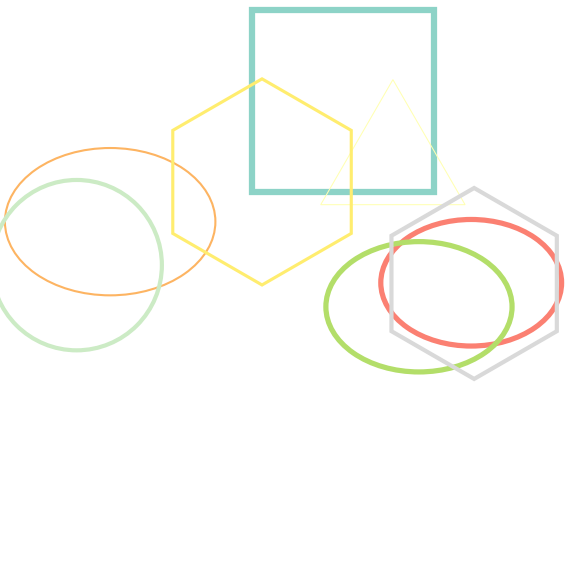[{"shape": "square", "thickness": 3, "radius": 0.79, "center": [0.594, 0.824]}, {"shape": "triangle", "thickness": 0.5, "radius": 0.72, "center": [0.68, 0.717]}, {"shape": "oval", "thickness": 2.5, "radius": 0.78, "center": [0.816, 0.51]}, {"shape": "oval", "thickness": 1, "radius": 0.91, "center": [0.191, 0.615]}, {"shape": "oval", "thickness": 2.5, "radius": 0.81, "center": [0.725, 0.468]}, {"shape": "hexagon", "thickness": 2, "radius": 0.83, "center": [0.821, 0.508]}, {"shape": "circle", "thickness": 2, "radius": 0.74, "center": [0.133, 0.54]}, {"shape": "hexagon", "thickness": 1.5, "radius": 0.89, "center": [0.454, 0.684]}]